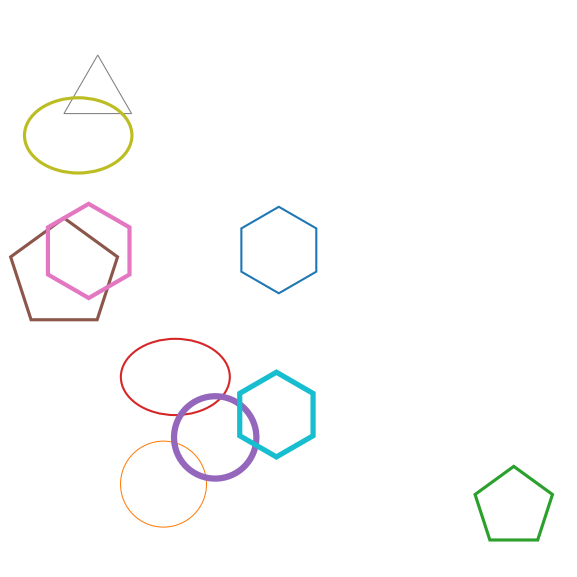[{"shape": "hexagon", "thickness": 1, "radius": 0.37, "center": [0.483, 0.566]}, {"shape": "circle", "thickness": 0.5, "radius": 0.37, "center": [0.283, 0.161]}, {"shape": "pentagon", "thickness": 1.5, "radius": 0.35, "center": [0.89, 0.121]}, {"shape": "oval", "thickness": 1, "radius": 0.47, "center": [0.304, 0.346]}, {"shape": "circle", "thickness": 3, "radius": 0.36, "center": [0.373, 0.242]}, {"shape": "pentagon", "thickness": 1.5, "radius": 0.49, "center": [0.111, 0.524]}, {"shape": "hexagon", "thickness": 2, "radius": 0.41, "center": [0.154, 0.565]}, {"shape": "triangle", "thickness": 0.5, "radius": 0.34, "center": [0.169, 0.836]}, {"shape": "oval", "thickness": 1.5, "radius": 0.47, "center": [0.135, 0.765]}, {"shape": "hexagon", "thickness": 2.5, "radius": 0.37, "center": [0.479, 0.281]}]